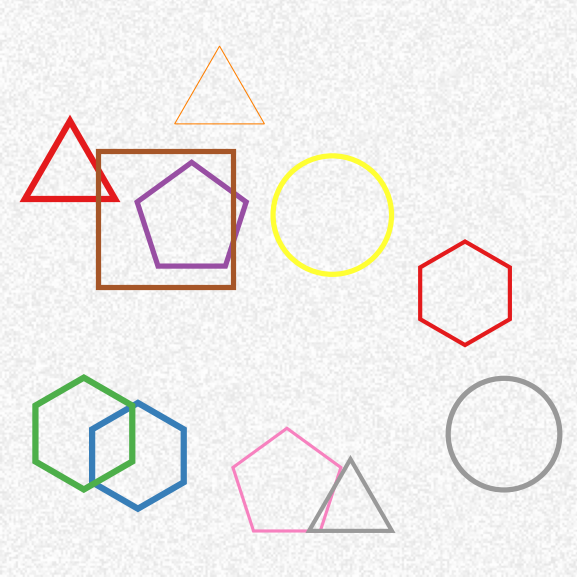[{"shape": "triangle", "thickness": 3, "radius": 0.45, "center": [0.121, 0.7]}, {"shape": "hexagon", "thickness": 2, "radius": 0.45, "center": [0.805, 0.491]}, {"shape": "hexagon", "thickness": 3, "radius": 0.46, "center": [0.239, 0.21]}, {"shape": "hexagon", "thickness": 3, "radius": 0.48, "center": [0.145, 0.248]}, {"shape": "pentagon", "thickness": 2.5, "radius": 0.5, "center": [0.332, 0.619]}, {"shape": "triangle", "thickness": 0.5, "radius": 0.45, "center": [0.38, 0.83]}, {"shape": "circle", "thickness": 2.5, "radius": 0.51, "center": [0.575, 0.627]}, {"shape": "square", "thickness": 2.5, "radius": 0.59, "center": [0.287, 0.62]}, {"shape": "pentagon", "thickness": 1.5, "radius": 0.49, "center": [0.497, 0.159]}, {"shape": "triangle", "thickness": 2, "radius": 0.41, "center": [0.607, 0.121]}, {"shape": "circle", "thickness": 2.5, "radius": 0.48, "center": [0.873, 0.247]}]